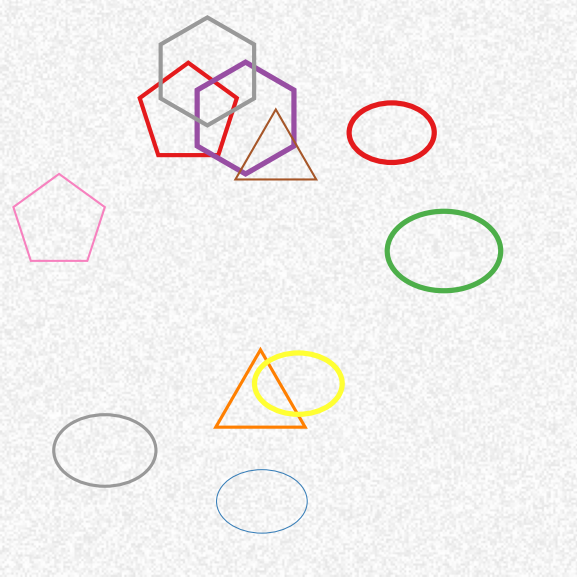[{"shape": "oval", "thickness": 2.5, "radius": 0.37, "center": [0.678, 0.769]}, {"shape": "pentagon", "thickness": 2, "radius": 0.44, "center": [0.326, 0.802]}, {"shape": "oval", "thickness": 0.5, "radius": 0.39, "center": [0.453, 0.131]}, {"shape": "oval", "thickness": 2.5, "radius": 0.49, "center": [0.769, 0.564]}, {"shape": "hexagon", "thickness": 2.5, "radius": 0.48, "center": [0.425, 0.795]}, {"shape": "triangle", "thickness": 1.5, "radius": 0.45, "center": [0.451, 0.304]}, {"shape": "oval", "thickness": 2.5, "radius": 0.38, "center": [0.517, 0.335]}, {"shape": "triangle", "thickness": 1, "radius": 0.4, "center": [0.478, 0.729]}, {"shape": "pentagon", "thickness": 1, "radius": 0.42, "center": [0.102, 0.615]}, {"shape": "hexagon", "thickness": 2, "radius": 0.47, "center": [0.359, 0.875]}, {"shape": "oval", "thickness": 1.5, "radius": 0.44, "center": [0.182, 0.219]}]